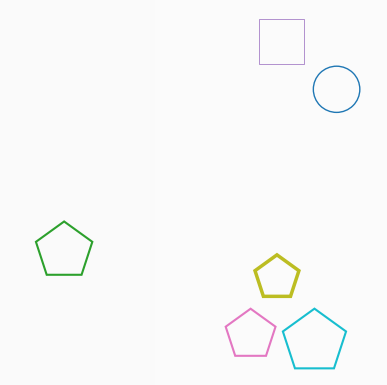[{"shape": "circle", "thickness": 1, "radius": 0.3, "center": [0.869, 0.768]}, {"shape": "pentagon", "thickness": 1.5, "radius": 0.38, "center": [0.165, 0.348]}, {"shape": "square", "thickness": 0.5, "radius": 0.29, "center": [0.726, 0.893]}, {"shape": "pentagon", "thickness": 1.5, "radius": 0.34, "center": [0.647, 0.131]}, {"shape": "pentagon", "thickness": 2.5, "radius": 0.3, "center": [0.715, 0.278]}, {"shape": "pentagon", "thickness": 1.5, "radius": 0.43, "center": [0.812, 0.113]}]